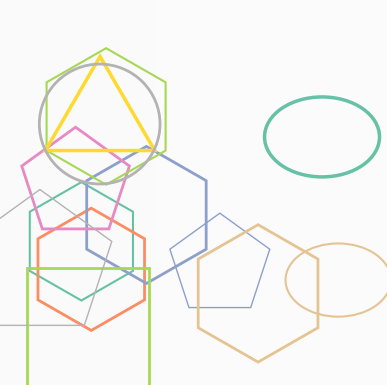[{"shape": "oval", "thickness": 2.5, "radius": 0.74, "center": [0.831, 0.644]}, {"shape": "hexagon", "thickness": 1.5, "radius": 0.77, "center": [0.21, 0.373]}, {"shape": "hexagon", "thickness": 2, "radius": 0.79, "center": [0.236, 0.301]}, {"shape": "pentagon", "thickness": 1, "radius": 0.68, "center": [0.567, 0.311]}, {"shape": "hexagon", "thickness": 2, "radius": 0.89, "center": [0.378, 0.442]}, {"shape": "pentagon", "thickness": 2, "radius": 0.73, "center": [0.195, 0.524]}, {"shape": "square", "thickness": 2, "radius": 0.79, "center": [0.227, 0.148]}, {"shape": "hexagon", "thickness": 1.5, "radius": 0.89, "center": [0.274, 0.698]}, {"shape": "triangle", "thickness": 2.5, "radius": 0.81, "center": [0.258, 0.69]}, {"shape": "oval", "thickness": 1.5, "radius": 0.68, "center": [0.873, 0.273]}, {"shape": "hexagon", "thickness": 2, "radius": 0.89, "center": [0.666, 0.238]}, {"shape": "circle", "thickness": 2, "radius": 0.78, "center": [0.257, 0.678]}, {"shape": "pentagon", "thickness": 1, "radius": 0.98, "center": [0.103, 0.313]}]